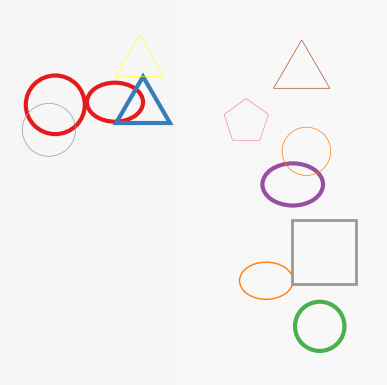[{"shape": "oval", "thickness": 3, "radius": 0.36, "center": [0.297, 0.735]}, {"shape": "circle", "thickness": 3, "radius": 0.38, "center": [0.143, 0.728]}, {"shape": "triangle", "thickness": 3, "radius": 0.4, "center": [0.369, 0.721]}, {"shape": "circle", "thickness": 3, "radius": 0.32, "center": [0.825, 0.152]}, {"shape": "oval", "thickness": 3, "radius": 0.39, "center": [0.755, 0.521]}, {"shape": "circle", "thickness": 0.5, "radius": 0.31, "center": [0.791, 0.607]}, {"shape": "oval", "thickness": 1, "radius": 0.34, "center": [0.687, 0.271]}, {"shape": "triangle", "thickness": 0.5, "radius": 0.36, "center": [0.36, 0.837]}, {"shape": "triangle", "thickness": 0.5, "radius": 0.42, "center": [0.779, 0.813]}, {"shape": "pentagon", "thickness": 0.5, "radius": 0.3, "center": [0.635, 0.684]}, {"shape": "square", "thickness": 2, "radius": 0.42, "center": [0.836, 0.347]}, {"shape": "circle", "thickness": 0.5, "radius": 0.34, "center": [0.126, 0.663]}]